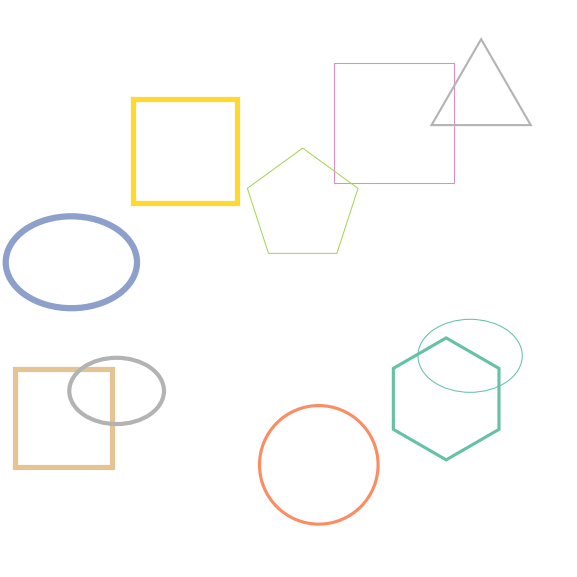[{"shape": "hexagon", "thickness": 1.5, "radius": 0.53, "center": [0.773, 0.308]}, {"shape": "oval", "thickness": 0.5, "radius": 0.45, "center": [0.814, 0.383]}, {"shape": "circle", "thickness": 1.5, "radius": 0.51, "center": [0.552, 0.194]}, {"shape": "oval", "thickness": 3, "radius": 0.57, "center": [0.124, 0.545]}, {"shape": "square", "thickness": 0.5, "radius": 0.52, "center": [0.682, 0.786]}, {"shape": "pentagon", "thickness": 0.5, "radius": 0.5, "center": [0.524, 0.642]}, {"shape": "square", "thickness": 2.5, "radius": 0.45, "center": [0.32, 0.738]}, {"shape": "square", "thickness": 2.5, "radius": 0.42, "center": [0.11, 0.275]}, {"shape": "triangle", "thickness": 1, "radius": 0.5, "center": [0.833, 0.832]}, {"shape": "oval", "thickness": 2, "radius": 0.41, "center": [0.202, 0.322]}]